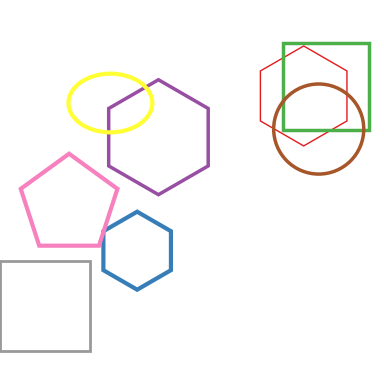[{"shape": "hexagon", "thickness": 1, "radius": 0.65, "center": [0.789, 0.751]}, {"shape": "hexagon", "thickness": 3, "radius": 0.51, "center": [0.356, 0.349]}, {"shape": "square", "thickness": 2.5, "radius": 0.56, "center": [0.847, 0.776]}, {"shape": "hexagon", "thickness": 2.5, "radius": 0.75, "center": [0.412, 0.644]}, {"shape": "oval", "thickness": 3, "radius": 0.54, "center": [0.287, 0.732]}, {"shape": "circle", "thickness": 2.5, "radius": 0.58, "center": [0.828, 0.665]}, {"shape": "pentagon", "thickness": 3, "radius": 0.66, "center": [0.179, 0.469]}, {"shape": "square", "thickness": 2, "radius": 0.59, "center": [0.117, 0.204]}]